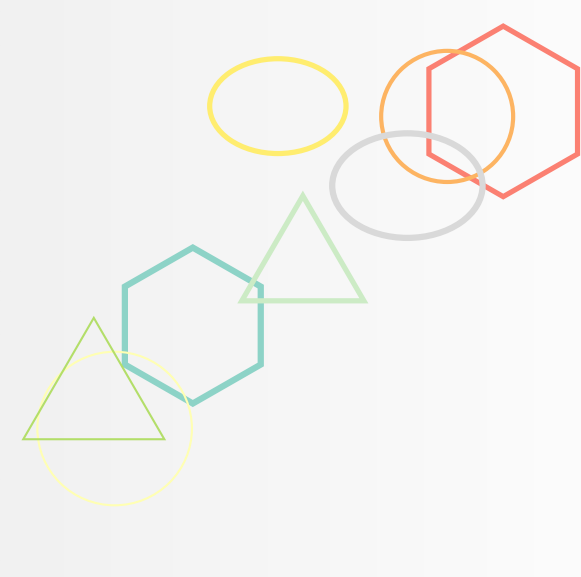[{"shape": "hexagon", "thickness": 3, "radius": 0.67, "center": [0.332, 0.435]}, {"shape": "circle", "thickness": 1, "radius": 0.66, "center": [0.197, 0.257]}, {"shape": "hexagon", "thickness": 2.5, "radius": 0.74, "center": [0.866, 0.806]}, {"shape": "circle", "thickness": 2, "radius": 0.57, "center": [0.769, 0.798]}, {"shape": "triangle", "thickness": 1, "radius": 0.7, "center": [0.161, 0.309]}, {"shape": "oval", "thickness": 3, "radius": 0.65, "center": [0.701, 0.678]}, {"shape": "triangle", "thickness": 2.5, "radius": 0.61, "center": [0.521, 0.539]}, {"shape": "oval", "thickness": 2.5, "radius": 0.59, "center": [0.478, 0.815]}]